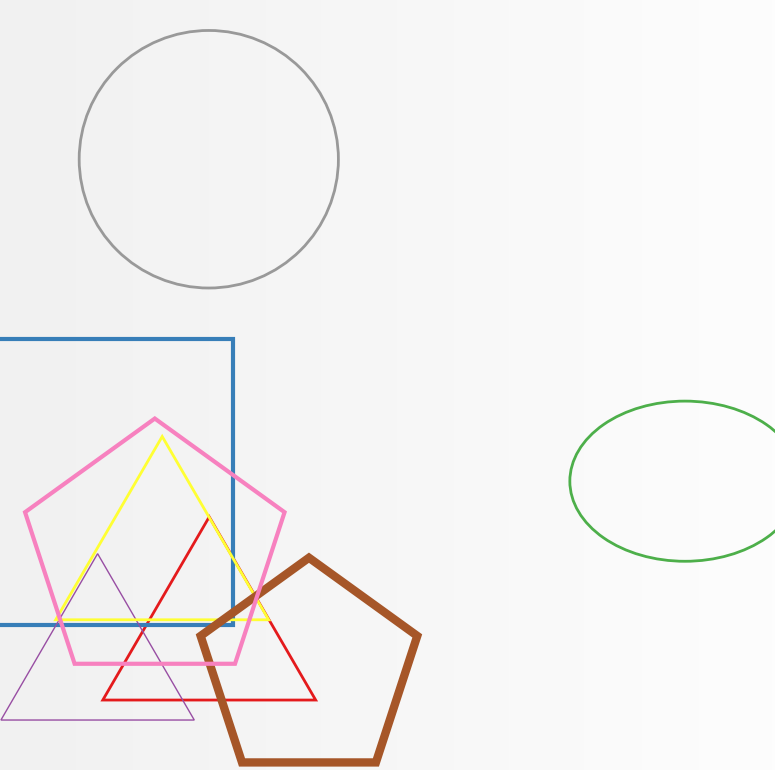[{"shape": "triangle", "thickness": 1, "radius": 0.79, "center": [0.27, 0.17]}, {"shape": "square", "thickness": 1.5, "radius": 0.93, "center": [0.115, 0.374]}, {"shape": "oval", "thickness": 1, "radius": 0.74, "center": [0.884, 0.375]}, {"shape": "triangle", "thickness": 0.5, "radius": 0.72, "center": [0.126, 0.137]}, {"shape": "triangle", "thickness": 1, "radius": 0.79, "center": [0.209, 0.274]}, {"shape": "pentagon", "thickness": 3, "radius": 0.73, "center": [0.399, 0.129]}, {"shape": "pentagon", "thickness": 1.5, "radius": 0.88, "center": [0.2, 0.28]}, {"shape": "circle", "thickness": 1, "radius": 0.84, "center": [0.269, 0.793]}]